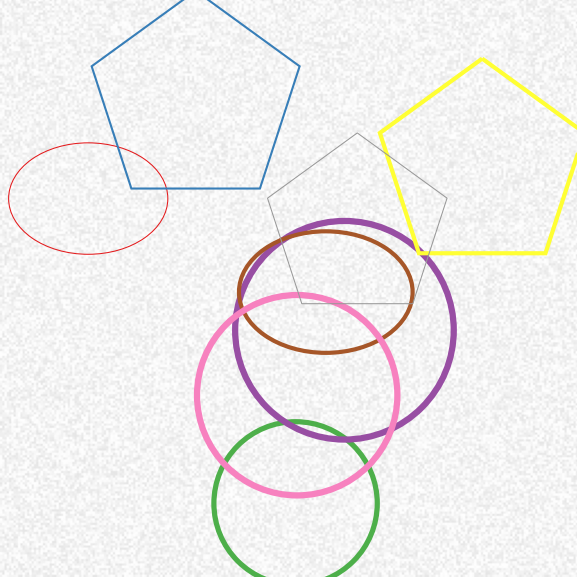[{"shape": "oval", "thickness": 0.5, "radius": 0.69, "center": [0.153, 0.655]}, {"shape": "pentagon", "thickness": 1, "radius": 0.95, "center": [0.339, 0.826]}, {"shape": "circle", "thickness": 2.5, "radius": 0.71, "center": [0.512, 0.127]}, {"shape": "circle", "thickness": 3, "radius": 0.95, "center": [0.596, 0.427]}, {"shape": "pentagon", "thickness": 2, "radius": 0.93, "center": [0.835, 0.711]}, {"shape": "oval", "thickness": 2, "radius": 0.75, "center": [0.564, 0.493]}, {"shape": "circle", "thickness": 3, "radius": 0.87, "center": [0.515, 0.315]}, {"shape": "pentagon", "thickness": 0.5, "radius": 0.82, "center": [0.619, 0.605]}]